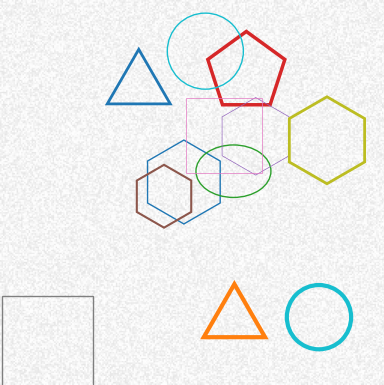[{"shape": "triangle", "thickness": 2, "radius": 0.47, "center": [0.36, 0.777]}, {"shape": "hexagon", "thickness": 1, "radius": 0.54, "center": [0.478, 0.527]}, {"shape": "triangle", "thickness": 3, "radius": 0.46, "center": [0.609, 0.17]}, {"shape": "oval", "thickness": 1, "radius": 0.49, "center": [0.606, 0.555]}, {"shape": "pentagon", "thickness": 2.5, "radius": 0.53, "center": [0.64, 0.813]}, {"shape": "hexagon", "thickness": 0.5, "radius": 0.5, "center": [0.664, 0.646]}, {"shape": "hexagon", "thickness": 1.5, "radius": 0.41, "center": [0.426, 0.49]}, {"shape": "square", "thickness": 0.5, "radius": 0.49, "center": [0.581, 0.648]}, {"shape": "square", "thickness": 1, "radius": 0.59, "center": [0.123, 0.113]}, {"shape": "hexagon", "thickness": 2, "radius": 0.56, "center": [0.849, 0.636]}, {"shape": "circle", "thickness": 1, "radius": 0.49, "center": [0.533, 0.867]}, {"shape": "circle", "thickness": 3, "radius": 0.42, "center": [0.829, 0.176]}]